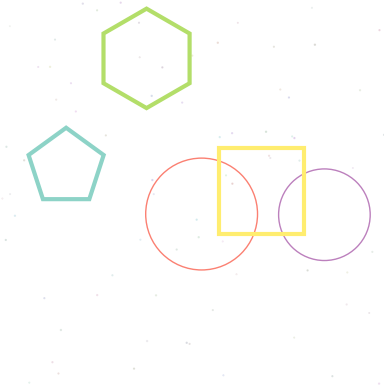[{"shape": "pentagon", "thickness": 3, "radius": 0.51, "center": [0.172, 0.566]}, {"shape": "circle", "thickness": 1, "radius": 0.73, "center": [0.524, 0.444]}, {"shape": "hexagon", "thickness": 3, "radius": 0.65, "center": [0.381, 0.848]}, {"shape": "circle", "thickness": 1, "radius": 0.59, "center": [0.843, 0.442]}, {"shape": "square", "thickness": 3, "radius": 0.56, "center": [0.679, 0.503]}]